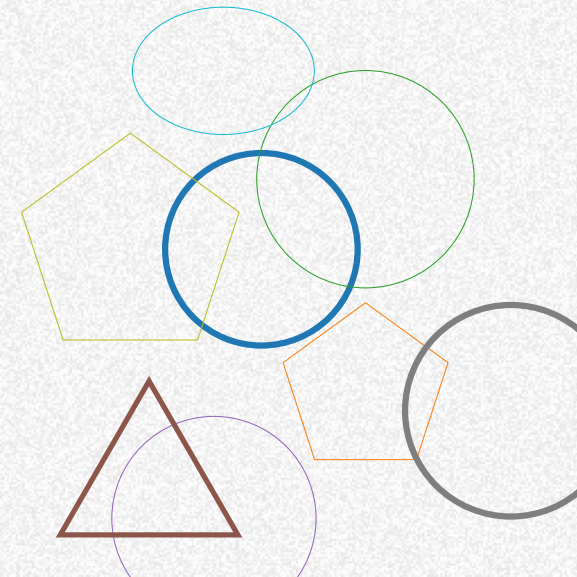[{"shape": "circle", "thickness": 3, "radius": 0.83, "center": [0.453, 0.567]}, {"shape": "pentagon", "thickness": 0.5, "radius": 0.75, "center": [0.633, 0.325]}, {"shape": "circle", "thickness": 0.5, "radius": 0.94, "center": [0.633, 0.689]}, {"shape": "circle", "thickness": 0.5, "radius": 0.88, "center": [0.37, 0.101]}, {"shape": "triangle", "thickness": 2.5, "radius": 0.89, "center": [0.258, 0.162]}, {"shape": "circle", "thickness": 3, "radius": 0.92, "center": [0.885, 0.288]}, {"shape": "pentagon", "thickness": 0.5, "radius": 0.99, "center": [0.226, 0.571]}, {"shape": "oval", "thickness": 0.5, "radius": 0.79, "center": [0.387, 0.876]}]